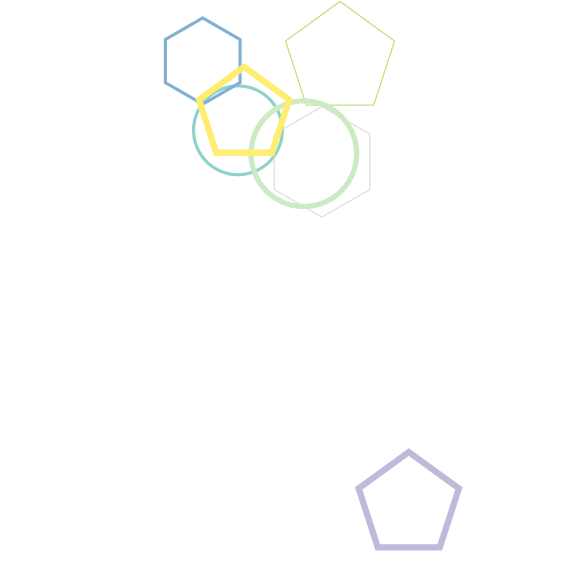[{"shape": "circle", "thickness": 1.5, "radius": 0.38, "center": [0.412, 0.774]}, {"shape": "pentagon", "thickness": 3, "radius": 0.46, "center": [0.708, 0.125]}, {"shape": "hexagon", "thickness": 1.5, "radius": 0.37, "center": [0.351, 0.893]}, {"shape": "pentagon", "thickness": 0.5, "radius": 0.5, "center": [0.589, 0.897]}, {"shape": "hexagon", "thickness": 0.5, "radius": 0.48, "center": [0.558, 0.719]}, {"shape": "circle", "thickness": 2.5, "radius": 0.46, "center": [0.526, 0.733]}, {"shape": "pentagon", "thickness": 3, "radius": 0.41, "center": [0.423, 0.801]}]